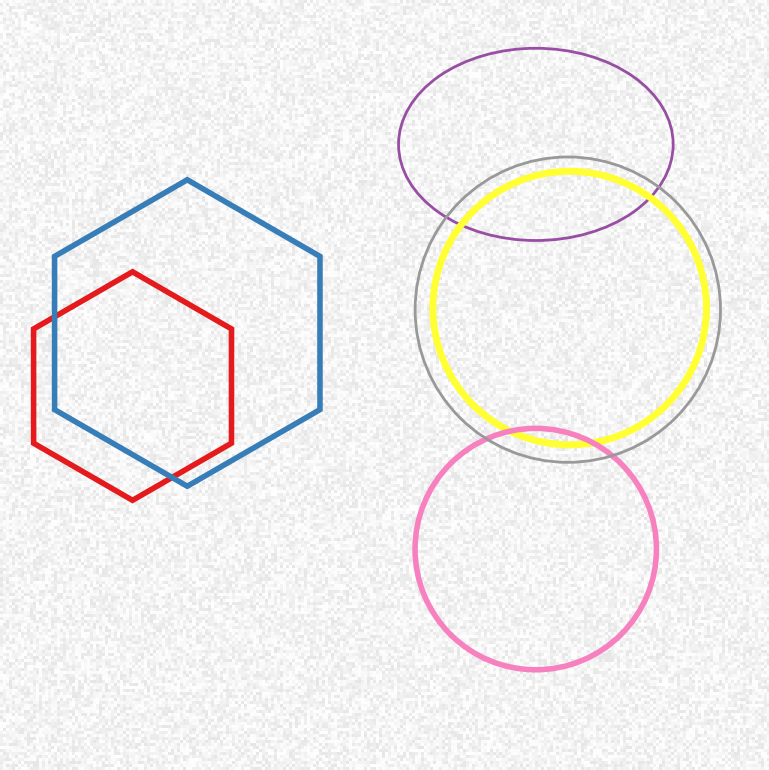[{"shape": "hexagon", "thickness": 2, "radius": 0.74, "center": [0.172, 0.499]}, {"shape": "hexagon", "thickness": 2, "radius": 0.99, "center": [0.243, 0.568]}, {"shape": "oval", "thickness": 1, "radius": 0.89, "center": [0.696, 0.812]}, {"shape": "circle", "thickness": 2.5, "radius": 0.89, "center": [0.74, 0.6]}, {"shape": "circle", "thickness": 2, "radius": 0.78, "center": [0.696, 0.287]}, {"shape": "circle", "thickness": 1, "radius": 0.99, "center": [0.737, 0.598]}]